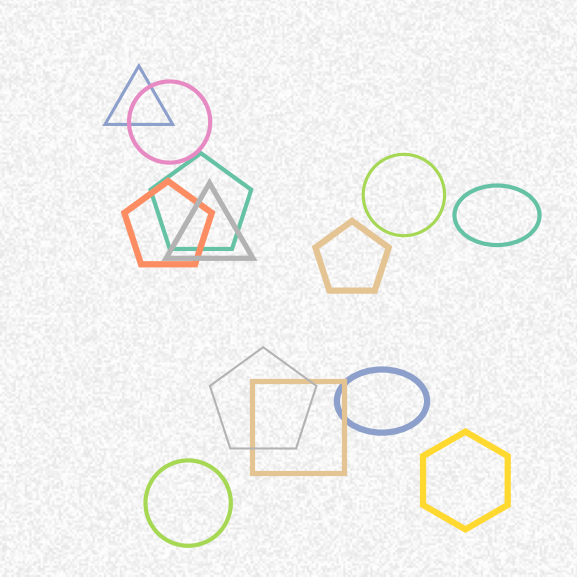[{"shape": "pentagon", "thickness": 2, "radius": 0.46, "center": [0.348, 0.642]}, {"shape": "oval", "thickness": 2, "radius": 0.37, "center": [0.861, 0.626]}, {"shape": "pentagon", "thickness": 3, "radius": 0.4, "center": [0.291, 0.606]}, {"shape": "triangle", "thickness": 1.5, "radius": 0.34, "center": [0.24, 0.818]}, {"shape": "oval", "thickness": 3, "radius": 0.39, "center": [0.661, 0.305]}, {"shape": "circle", "thickness": 2, "radius": 0.35, "center": [0.294, 0.788]}, {"shape": "circle", "thickness": 1.5, "radius": 0.35, "center": [0.699, 0.661]}, {"shape": "circle", "thickness": 2, "radius": 0.37, "center": [0.326, 0.128]}, {"shape": "hexagon", "thickness": 3, "radius": 0.42, "center": [0.806, 0.167]}, {"shape": "pentagon", "thickness": 3, "radius": 0.33, "center": [0.61, 0.55]}, {"shape": "square", "thickness": 2.5, "radius": 0.4, "center": [0.516, 0.26]}, {"shape": "pentagon", "thickness": 1, "radius": 0.48, "center": [0.456, 0.301]}, {"shape": "triangle", "thickness": 2.5, "radius": 0.43, "center": [0.363, 0.595]}]